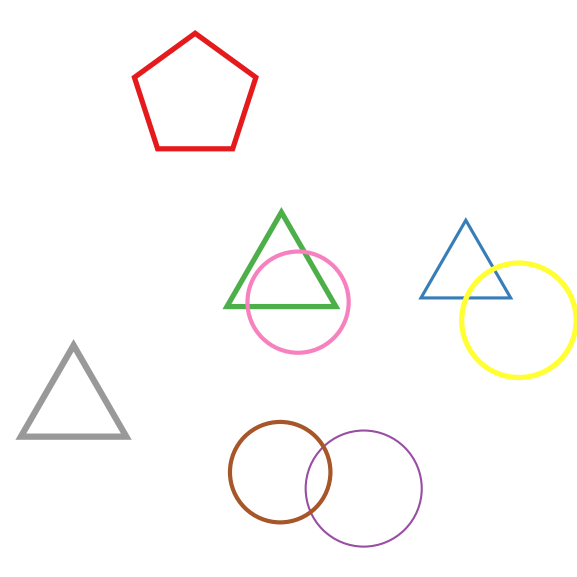[{"shape": "pentagon", "thickness": 2.5, "radius": 0.55, "center": [0.338, 0.831]}, {"shape": "triangle", "thickness": 1.5, "radius": 0.45, "center": [0.807, 0.528]}, {"shape": "triangle", "thickness": 2.5, "radius": 0.54, "center": [0.487, 0.523]}, {"shape": "circle", "thickness": 1, "radius": 0.5, "center": [0.63, 0.153]}, {"shape": "circle", "thickness": 2.5, "radius": 0.5, "center": [0.899, 0.445]}, {"shape": "circle", "thickness": 2, "radius": 0.43, "center": [0.485, 0.182]}, {"shape": "circle", "thickness": 2, "radius": 0.44, "center": [0.516, 0.476]}, {"shape": "triangle", "thickness": 3, "radius": 0.53, "center": [0.127, 0.296]}]